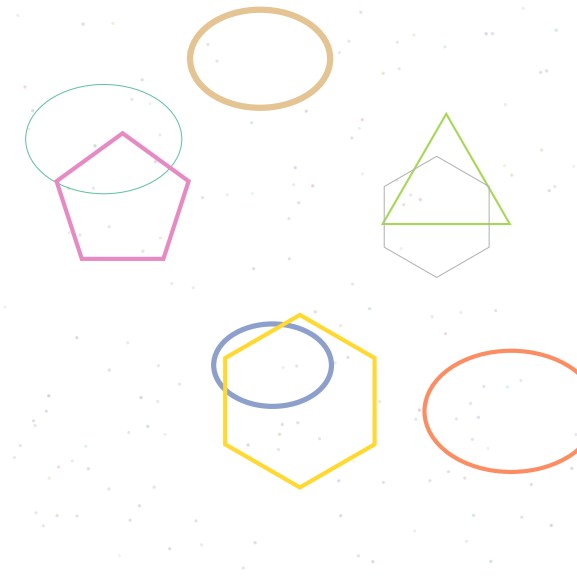[{"shape": "oval", "thickness": 0.5, "radius": 0.68, "center": [0.18, 0.758]}, {"shape": "oval", "thickness": 2, "radius": 0.75, "center": [0.885, 0.287]}, {"shape": "oval", "thickness": 2.5, "radius": 0.51, "center": [0.472, 0.367]}, {"shape": "pentagon", "thickness": 2, "radius": 0.6, "center": [0.212, 0.648]}, {"shape": "triangle", "thickness": 1, "radius": 0.64, "center": [0.773, 0.675]}, {"shape": "hexagon", "thickness": 2, "radius": 0.75, "center": [0.519, 0.304]}, {"shape": "oval", "thickness": 3, "radius": 0.61, "center": [0.45, 0.897]}, {"shape": "hexagon", "thickness": 0.5, "radius": 0.52, "center": [0.756, 0.624]}]